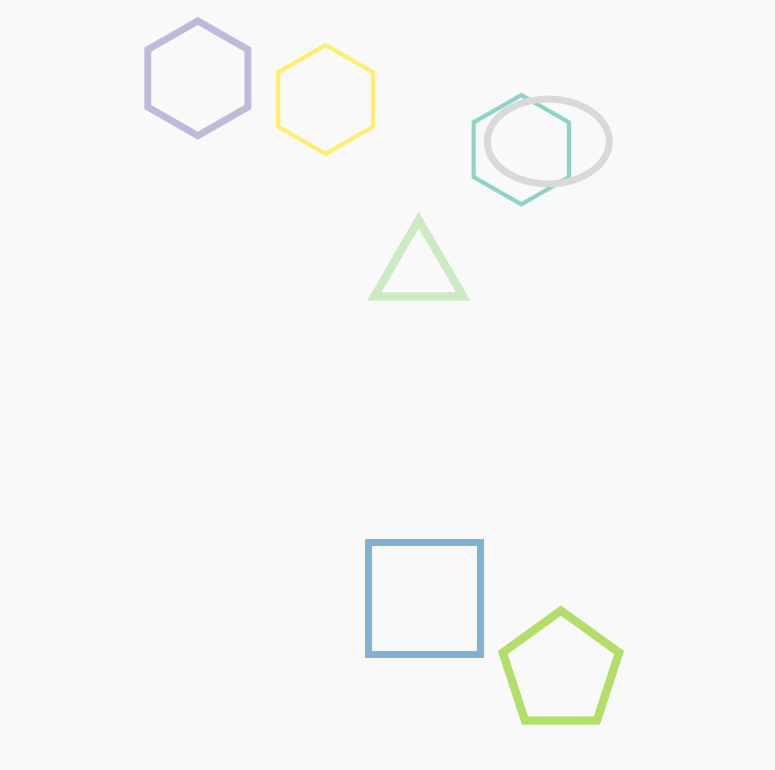[{"shape": "hexagon", "thickness": 1.5, "radius": 0.35, "center": [0.673, 0.806]}, {"shape": "hexagon", "thickness": 2.5, "radius": 0.37, "center": [0.255, 0.898]}, {"shape": "square", "thickness": 2.5, "radius": 0.36, "center": [0.547, 0.223]}, {"shape": "pentagon", "thickness": 3, "radius": 0.39, "center": [0.724, 0.128]}, {"shape": "oval", "thickness": 2.5, "radius": 0.39, "center": [0.707, 0.816]}, {"shape": "triangle", "thickness": 3, "radius": 0.33, "center": [0.54, 0.648]}, {"shape": "hexagon", "thickness": 1.5, "radius": 0.35, "center": [0.42, 0.871]}]